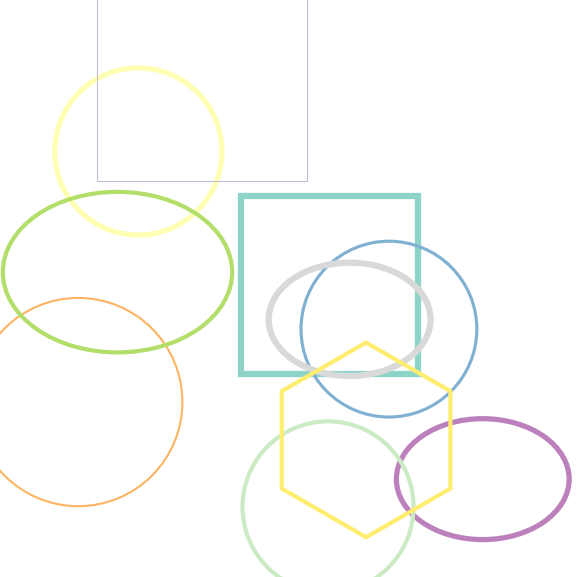[{"shape": "square", "thickness": 3, "radius": 0.77, "center": [0.571, 0.506]}, {"shape": "circle", "thickness": 2.5, "radius": 0.72, "center": [0.24, 0.737]}, {"shape": "square", "thickness": 0.5, "radius": 0.91, "center": [0.349, 0.868]}, {"shape": "circle", "thickness": 1.5, "radius": 0.76, "center": [0.673, 0.429]}, {"shape": "circle", "thickness": 1, "radius": 0.9, "center": [0.136, 0.303]}, {"shape": "oval", "thickness": 2, "radius": 0.99, "center": [0.203, 0.528]}, {"shape": "oval", "thickness": 3, "radius": 0.7, "center": [0.605, 0.446]}, {"shape": "oval", "thickness": 2.5, "radius": 0.75, "center": [0.836, 0.169]}, {"shape": "circle", "thickness": 2, "radius": 0.74, "center": [0.568, 0.121]}, {"shape": "hexagon", "thickness": 2, "radius": 0.84, "center": [0.634, 0.237]}]